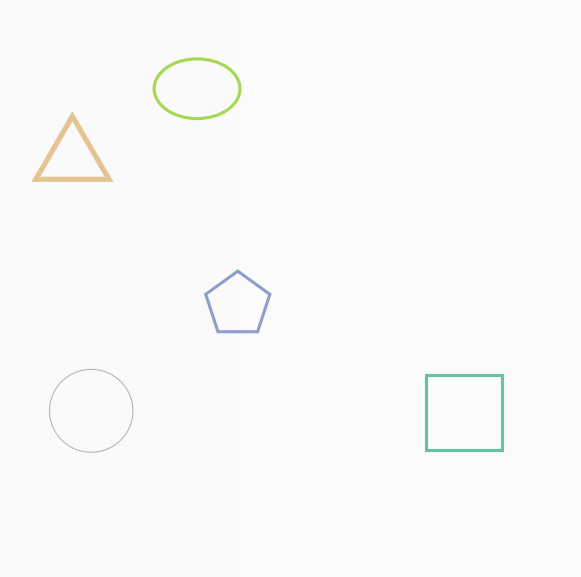[{"shape": "square", "thickness": 1.5, "radius": 0.32, "center": [0.798, 0.285]}, {"shape": "pentagon", "thickness": 1.5, "radius": 0.29, "center": [0.409, 0.472]}, {"shape": "oval", "thickness": 1.5, "radius": 0.37, "center": [0.339, 0.845]}, {"shape": "triangle", "thickness": 2.5, "radius": 0.36, "center": [0.125, 0.725]}, {"shape": "circle", "thickness": 0.5, "radius": 0.36, "center": [0.157, 0.288]}]